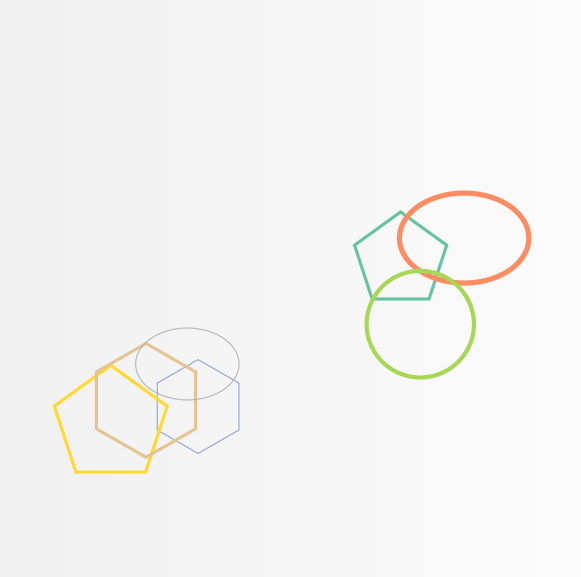[{"shape": "pentagon", "thickness": 1.5, "radius": 0.42, "center": [0.689, 0.549]}, {"shape": "oval", "thickness": 2.5, "radius": 0.56, "center": [0.799, 0.587]}, {"shape": "hexagon", "thickness": 0.5, "radius": 0.41, "center": [0.341, 0.295]}, {"shape": "circle", "thickness": 2, "radius": 0.46, "center": [0.723, 0.438]}, {"shape": "pentagon", "thickness": 1.5, "radius": 0.51, "center": [0.191, 0.264]}, {"shape": "hexagon", "thickness": 1.5, "radius": 0.49, "center": [0.251, 0.306]}, {"shape": "oval", "thickness": 0.5, "radius": 0.44, "center": [0.322, 0.369]}]